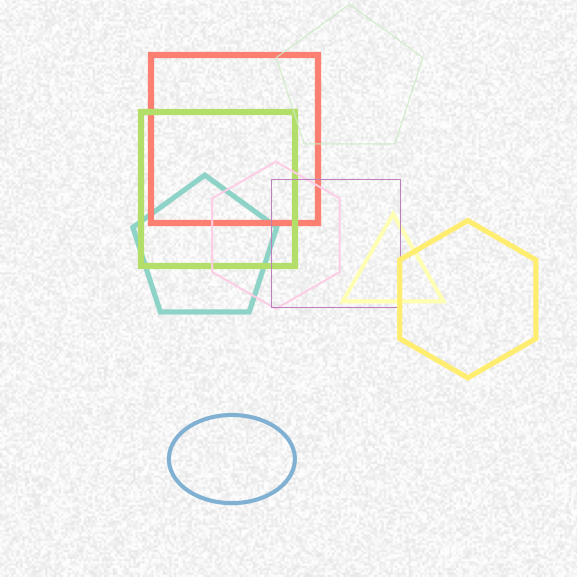[{"shape": "pentagon", "thickness": 2.5, "radius": 0.65, "center": [0.355, 0.565]}, {"shape": "triangle", "thickness": 2, "radius": 0.5, "center": [0.681, 0.528]}, {"shape": "square", "thickness": 3, "radius": 0.72, "center": [0.406, 0.759]}, {"shape": "oval", "thickness": 2, "radius": 0.55, "center": [0.402, 0.204]}, {"shape": "square", "thickness": 3, "radius": 0.67, "center": [0.377, 0.671]}, {"shape": "hexagon", "thickness": 1, "radius": 0.64, "center": [0.478, 0.592]}, {"shape": "square", "thickness": 0.5, "radius": 0.56, "center": [0.582, 0.578]}, {"shape": "pentagon", "thickness": 0.5, "radius": 0.67, "center": [0.605, 0.858]}, {"shape": "hexagon", "thickness": 2.5, "radius": 0.68, "center": [0.81, 0.481]}]